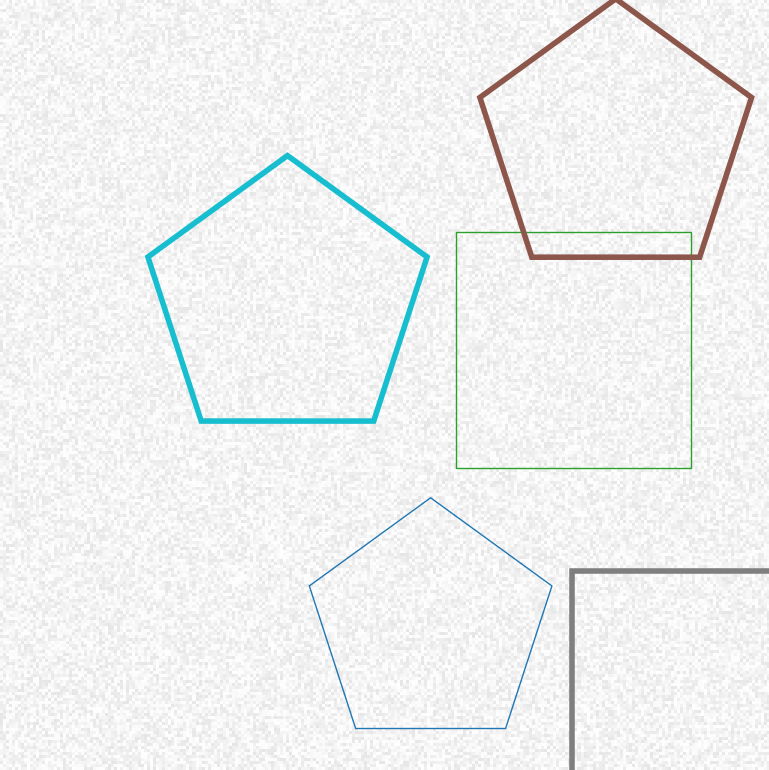[{"shape": "pentagon", "thickness": 0.5, "radius": 0.83, "center": [0.559, 0.188]}, {"shape": "square", "thickness": 0.5, "radius": 0.76, "center": [0.745, 0.545]}, {"shape": "pentagon", "thickness": 2, "radius": 0.93, "center": [0.8, 0.816]}, {"shape": "square", "thickness": 2, "radius": 0.72, "center": [0.888, 0.115]}, {"shape": "pentagon", "thickness": 2, "radius": 0.95, "center": [0.373, 0.607]}]